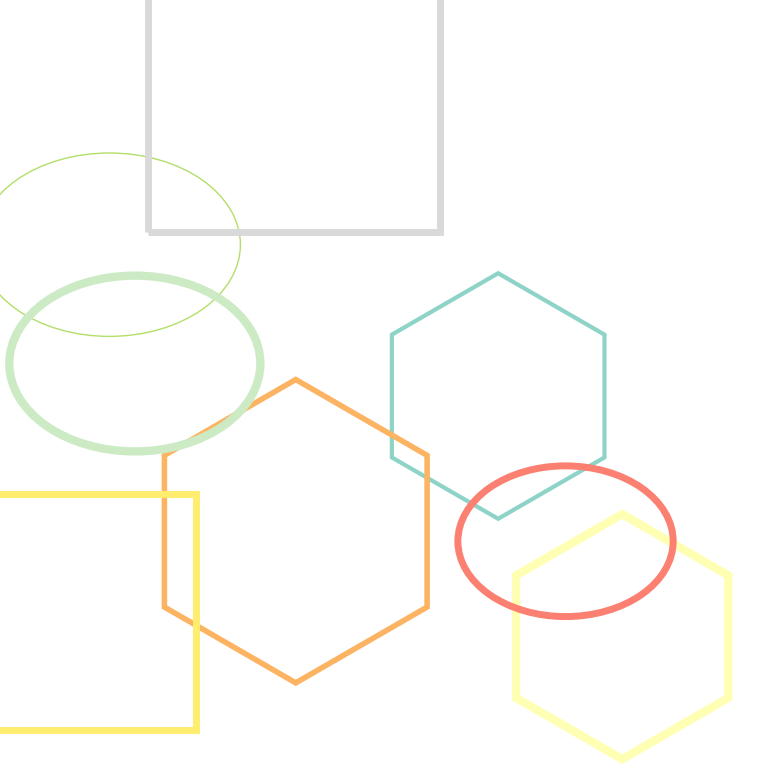[{"shape": "hexagon", "thickness": 1.5, "radius": 0.8, "center": [0.647, 0.486]}, {"shape": "hexagon", "thickness": 3, "radius": 0.8, "center": [0.808, 0.173]}, {"shape": "oval", "thickness": 2.5, "radius": 0.7, "center": [0.734, 0.297]}, {"shape": "hexagon", "thickness": 2, "radius": 0.98, "center": [0.384, 0.31]}, {"shape": "oval", "thickness": 0.5, "radius": 0.85, "center": [0.142, 0.682]}, {"shape": "square", "thickness": 2.5, "radius": 0.95, "center": [0.382, 0.889]}, {"shape": "oval", "thickness": 3, "radius": 0.82, "center": [0.175, 0.528]}, {"shape": "square", "thickness": 2.5, "radius": 0.77, "center": [0.101, 0.205]}]